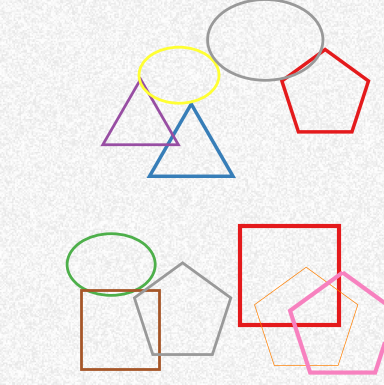[{"shape": "square", "thickness": 3, "radius": 0.64, "center": [0.752, 0.285]}, {"shape": "pentagon", "thickness": 2.5, "radius": 0.59, "center": [0.845, 0.753]}, {"shape": "triangle", "thickness": 2.5, "radius": 0.63, "center": [0.497, 0.605]}, {"shape": "oval", "thickness": 2, "radius": 0.57, "center": [0.289, 0.313]}, {"shape": "triangle", "thickness": 2, "radius": 0.57, "center": [0.365, 0.681]}, {"shape": "pentagon", "thickness": 0.5, "radius": 0.71, "center": [0.795, 0.165]}, {"shape": "oval", "thickness": 2, "radius": 0.52, "center": [0.465, 0.805]}, {"shape": "square", "thickness": 2, "radius": 0.51, "center": [0.311, 0.144]}, {"shape": "pentagon", "thickness": 3, "radius": 0.72, "center": [0.89, 0.149]}, {"shape": "oval", "thickness": 2, "radius": 0.75, "center": [0.689, 0.896]}, {"shape": "pentagon", "thickness": 2, "radius": 0.66, "center": [0.474, 0.186]}]